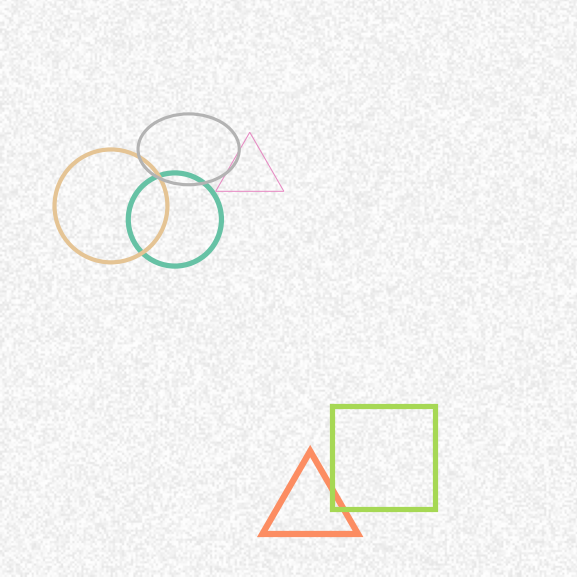[{"shape": "circle", "thickness": 2.5, "radius": 0.4, "center": [0.303, 0.619]}, {"shape": "triangle", "thickness": 3, "radius": 0.48, "center": [0.537, 0.122]}, {"shape": "triangle", "thickness": 0.5, "radius": 0.34, "center": [0.433, 0.702]}, {"shape": "square", "thickness": 2.5, "radius": 0.45, "center": [0.664, 0.207]}, {"shape": "circle", "thickness": 2, "radius": 0.49, "center": [0.192, 0.643]}, {"shape": "oval", "thickness": 1.5, "radius": 0.44, "center": [0.327, 0.741]}]